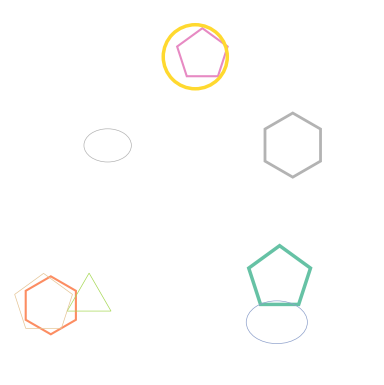[{"shape": "pentagon", "thickness": 2.5, "radius": 0.42, "center": [0.726, 0.278]}, {"shape": "hexagon", "thickness": 1.5, "radius": 0.38, "center": [0.132, 0.207]}, {"shape": "oval", "thickness": 0.5, "radius": 0.4, "center": [0.719, 0.163]}, {"shape": "pentagon", "thickness": 1.5, "radius": 0.34, "center": [0.526, 0.858]}, {"shape": "triangle", "thickness": 0.5, "radius": 0.33, "center": [0.231, 0.225]}, {"shape": "circle", "thickness": 2.5, "radius": 0.42, "center": [0.507, 0.853]}, {"shape": "pentagon", "thickness": 0.5, "radius": 0.39, "center": [0.113, 0.211]}, {"shape": "hexagon", "thickness": 2, "radius": 0.42, "center": [0.76, 0.623]}, {"shape": "oval", "thickness": 0.5, "radius": 0.31, "center": [0.28, 0.622]}]